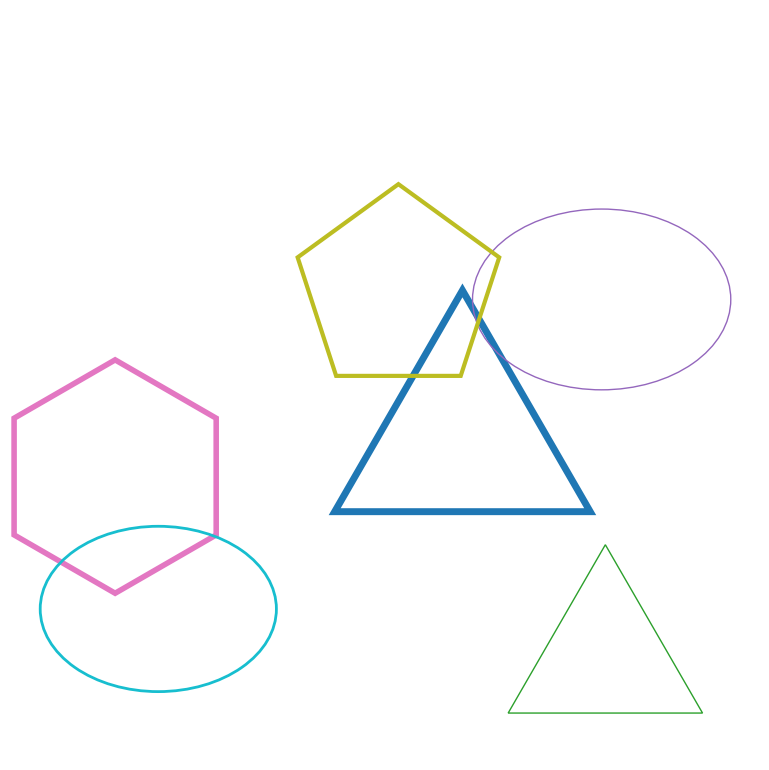[{"shape": "triangle", "thickness": 2.5, "radius": 0.96, "center": [0.601, 0.431]}, {"shape": "triangle", "thickness": 0.5, "radius": 0.73, "center": [0.786, 0.147]}, {"shape": "oval", "thickness": 0.5, "radius": 0.84, "center": [0.781, 0.611]}, {"shape": "hexagon", "thickness": 2, "radius": 0.76, "center": [0.15, 0.381]}, {"shape": "pentagon", "thickness": 1.5, "radius": 0.69, "center": [0.517, 0.623]}, {"shape": "oval", "thickness": 1, "radius": 0.77, "center": [0.206, 0.209]}]